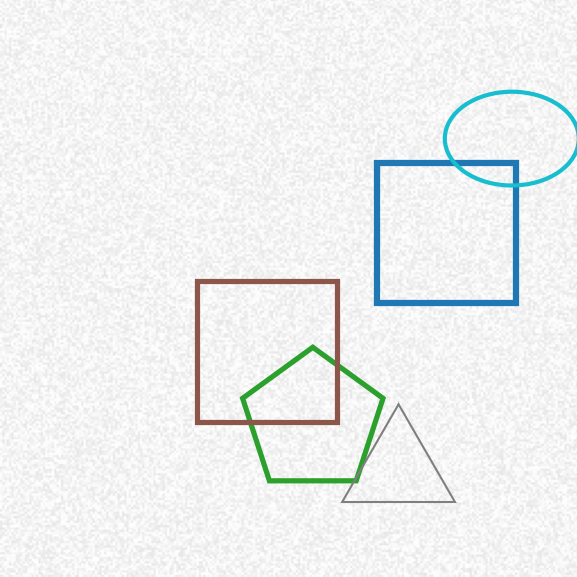[{"shape": "square", "thickness": 3, "radius": 0.6, "center": [0.773, 0.596]}, {"shape": "pentagon", "thickness": 2.5, "radius": 0.64, "center": [0.542, 0.27]}, {"shape": "square", "thickness": 2.5, "radius": 0.61, "center": [0.462, 0.391]}, {"shape": "triangle", "thickness": 1, "radius": 0.56, "center": [0.69, 0.186]}, {"shape": "oval", "thickness": 2, "radius": 0.58, "center": [0.886, 0.759]}]